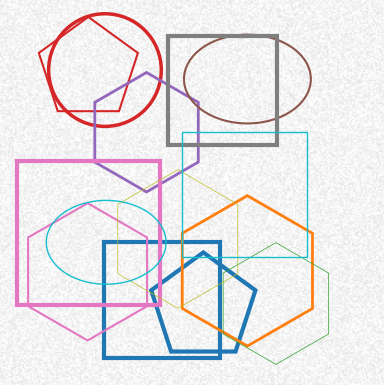[{"shape": "pentagon", "thickness": 3, "radius": 0.71, "center": [0.528, 0.202]}, {"shape": "square", "thickness": 3, "radius": 0.76, "center": [0.422, 0.22]}, {"shape": "hexagon", "thickness": 2, "radius": 0.98, "center": [0.642, 0.296]}, {"shape": "hexagon", "thickness": 0.5, "radius": 0.79, "center": [0.717, 0.212]}, {"shape": "pentagon", "thickness": 1.5, "radius": 0.68, "center": [0.23, 0.821]}, {"shape": "circle", "thickness": 2.5, "radius": 0.73, "center": [0.273, 0.818]}, {"shape": "hexagon", "thickness": 2, "radius": 0.78, "center": [0.381, 0.657]}, {"shape": "oval", "thickness": 1.5, "radius": 0.82, "center": [0.643, 0.795]}, {"shape": "square", "thickness": 3, "radius": 0.93, "center": [0.229, 0.394]}, {"shape": "hexagon", "thickness": 1.5, "radius": 0.89, "center": [0.228, 0.294]}, {"shape": "square", "thickness": 3, "radius": 0.71, "center": [0.578, 0.766]}, {"shape": "hexagon", "thickness": 0.5, "radius": 0.9, "center": [0.462, 0.379]}, {"shape": "square", "thickness": 1, "radius": 0.81, "center": [0.635, 0.495]}, {"shape": "oval", "thickness": 1, "radius": 0.78, "center": [0.276, 0.371]}]